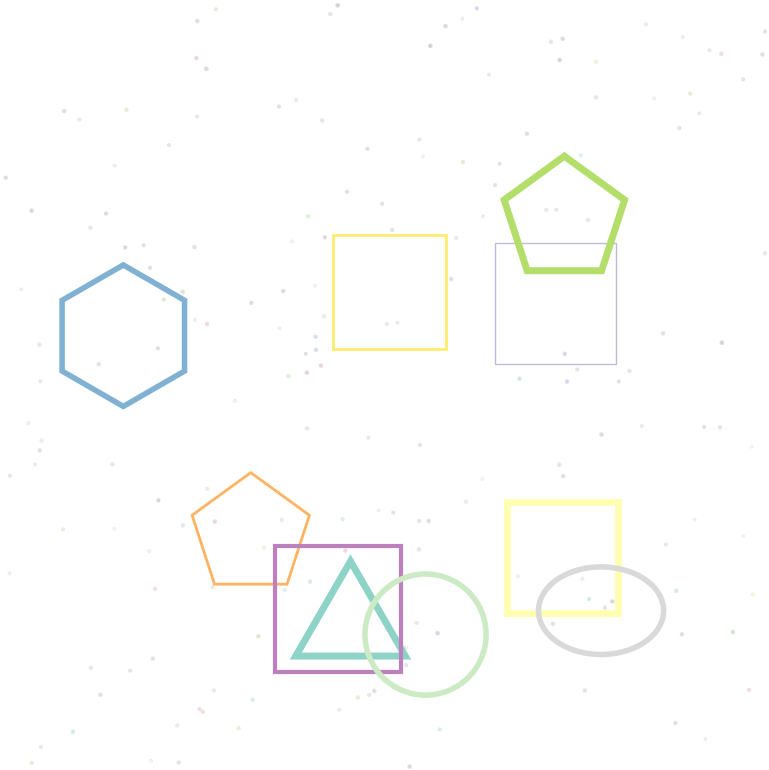[{"shape": "triangle", "thickness": 2.5, "radius": 0.41, "center": [0.455, 0.189]}, {"shape": "square", "thickness": 2.5, "radius": 0.36, "center": [0.731, 0.275]}, {"shape": "square", "thickness": 0.5, "radius": 0.39, "center": [0.721, 0.606]}, {"shape": "hexagon", "thickness": 2, "radius": 0.46, "center": [0.16, 0.564]}, {"shape": "pentagon", "thickness": 1, "radius": 0.4, "center": [0.326, 0.306]}, {"shape": "pentagon", "thickness": 2.5, "radius": 0.41, "center": [0.733, 0.715]}, {"shape": "oval", "thickness": 2, "radius": 0.41, "center": [0.781, 0.207]}, {"shape": "square", "thickness": 1.5, "radius": 0.41, "center": [0.439, 0.21]}, {"shape": "circle", "thickness": 2, "radius": 0.39, "center": [0.553, 0.176]}, {"shape": "square", "thickness": 1, "radius": 0.37, "center": [0.506, 0.621]}]